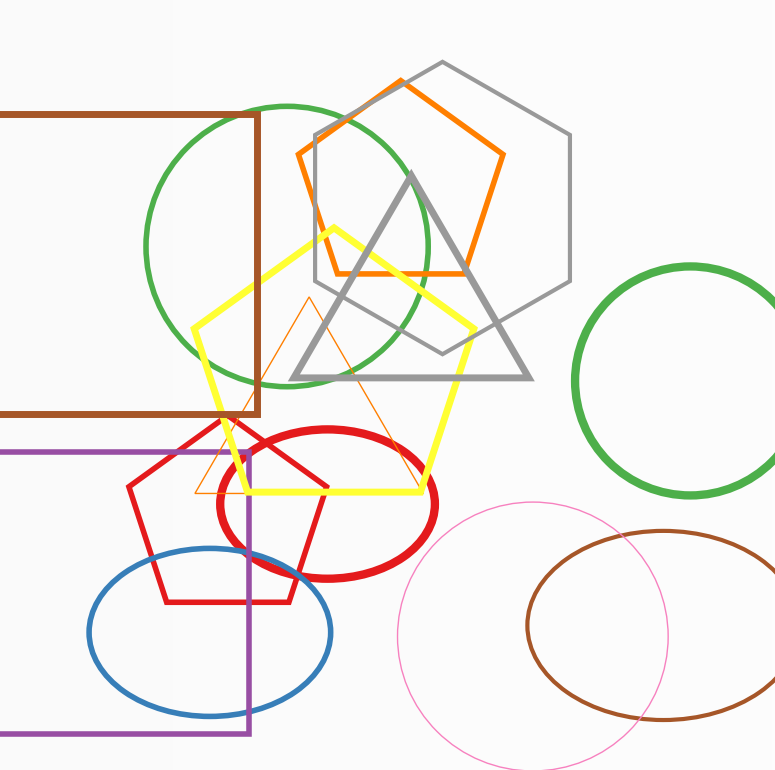[{"shape": "oval", "thickness": 3, "radius": 0.69, "center": [0.423, 0.345]}, {"shape": "pentagon", "thickness": 2, "radius": 0.67, "center": [0.294, 0.326]}, {"shape": "oval", "thickness": 2, "radius": 0.78, "center": [0.271, 0.179]}, {"shape": "circle", "thickness": 2, "radius": 0.91, "center": [0.37, 0.68]}, {"shape": "circle", "thickness": 3, "radius": 0.74, "center": [0.891, 0.505]}, {"shape": "square", "thickness": 2, "radius": 0.91, "center": [0.138, 0.23]}, {"shape": "triangle", "thickness": 0.5, "radius": 0.85, "center": [0.399, 0.444]}, {"shape": "pentagon", "thickness": 2, "radius": 0.69, "center": [0.517, 0.757]}, {"shape": "pentagon", "thickness": 2.5, "radius": 0.95, "center": [0.431, 0.514]}, {"shape": "square", "thickness": 2.5, "radius": 0.97, "center": [0.137, 0.657]}, {"shape": "oval", "thickness": 1.5, "radius": 0.88, "center": [0.856, 0.188]}, {"shape": "circle", "thickness": 0.5, "radius": 0.87, "center": [0.688, 0.173]}, {"shape": "hexagon", "thickness": 1.5, "radius": 0.95, "center": [0.571, 0.73]}, {"shape": "triangle", "thickness": 2.5, "radius": 0.88, "center": [0.531, 0.597]}]